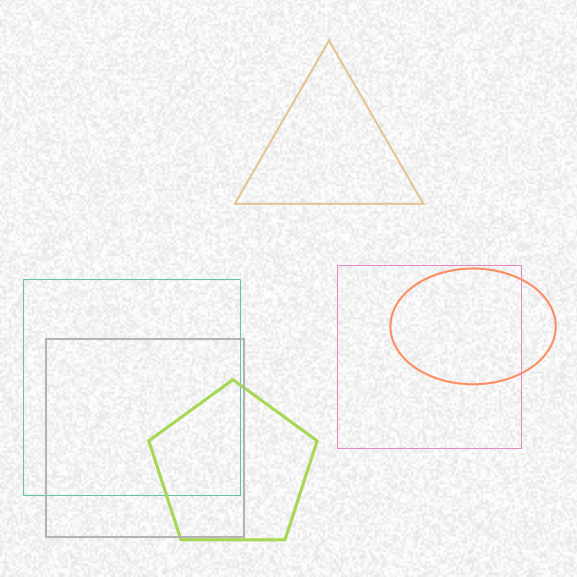[{"shape": "square", "thickness": 0.5, "radius": 0.94, "center": [0.228, 0.33]}, {"shape": "oval", "thickness": 1, "radius": 0.72, "center": [0.819, 0.434]}, {"shape": "square", "thickness": 0.5, "radius": 0.79, "center": [0.743, 0.382]}, {"shape": "pentagon", "thickness": 1.5, "radius": 0.77, "center": [0.403, 0.188]}, {"shape": "triangle", "thickness": 1, "radius": 0.94, "center": [0.57, 0.74]}, {"shape": "square", "thickness": 1, "radius": 0.86, "center": [0.252, 0.241]}]